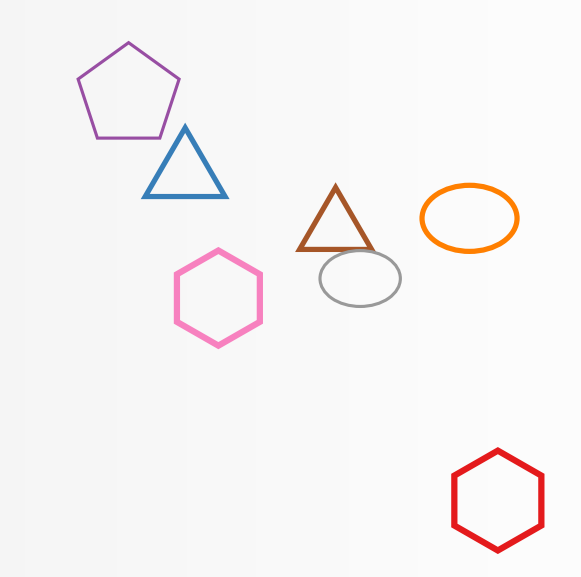[{"shape": "hexagon", "thickness": 3, "radius": 0.43, "center": [0.857, 0.132]}, {"shape": "triangle", "thickness": 2.5, "radius": 0.4, "center": [0.319, 0.698]}, {"shape": "pentagon", "thickness": 1.5, "radius": 0.46, "center": [0.221, 0.834]}, {"shape": "oval", "thickness": 2.5, "radius": 0.41, "center": [0.808, 0.621]}, {"shape": "triangle", "thickness": 2.5, "radius": 0.36, "center": [0.577, 0.603]}, {"shape": "hexagon", "thickness": 3, "radius": 0.41, "center": [0.376, 0.483]}, {"shape": "oval", "thickness": 1.5, "radius": 0.35, "center": [0.62, 0.517]}]